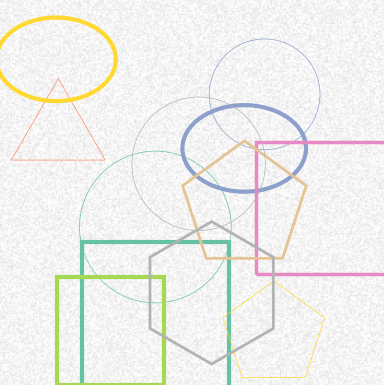[{"shape": "circle", "thickness": 0.5, "radius": 0.99, "center": [0.404, 0.41]}, {"shape": "square", "thickness": 3, "radius": 0.96, "center": [0.404, 0.18]}, {"shape": "triangle", "thickness": 0.5, "radius": 0.7, "center": [0.151, 0.655]}, {"shape": "oval", "thickness": 3, "radius": 0.8, "center": [0.634, 0.615]}, {"shape": "circle", "thickness": 0.5, "radius": 0.72, "center": [0.687, 0.755]}, {"shape": "square", "thickness": 2.5, "radius": 0.86, "center": [0.837, 0.46]}, {"shape": "square", "thickness": 3, "radius": 0.7, "center": [0.286, 0.14]}, {"shape": "pentagon", "thickness": 0.5, "radius": 0.69, "center": [0.711, 0.132]}, {"shape": "oval", "thickness": 3, "radius": 0.78, "center": [0.146, 0.846]}, {"shape": "pentagon", "thickness": 2, "radius": 0.84, "center": [0.635, 0.466]}, {"shape": "circle", "thickness": 0.5, "radius": 0.87, "center": [0.516, 0.575]}, {"shape": "hexagon", "thickness": 2, "radius": 0.93, "center": [0.55, 0.239]}]